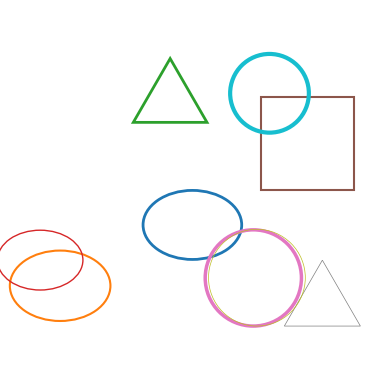[{"shape": "oval", "thickness": 2, "radius": 0.64, "center": [0.5, 0.416]}, {"shape": "oval", "thickness": 1.5, "radius": 0.65, "center": [0.156, 0.258]}, {"shape": "triangle", "thickness": 2, "radius": 0.55, "center": [0.442, 0.737]}, {"shape": "oval", "thickness": 1, "radius": 0.55, "center": [0.104, 0.324]}, {"shape": "square", "thickness": 1.5, "radius": 0.61, "center": [0.799, 0.627]}, {"shape": "circle", "thickness": 2.5, "radius": 0.62, "center": [0.658, 0.278]}, {"shape": "triangle", "thickness": 0.5, "radius": 0.57, "center": [0.837, 0.21]}, {"shape": "circle", "thickness": 0.5, "radius": 0.63, "center": [0.667, 0.279]}, {"shape": "circle", "thickness": 3, "radius": 0.51, "center": [0.7, 0.758]}]